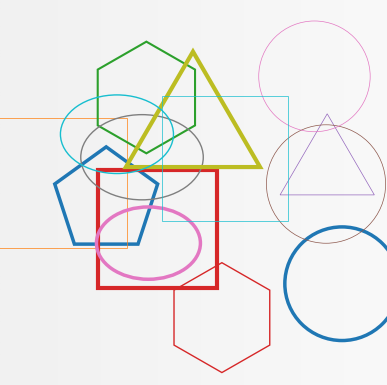[{"shape": "pentagon", "thickness": 2.5, "radius": 0.7, "center": [0.274, 0.479]}, {"shape": "circle", "thickness": 2.5, "radius": 0.74, "center": [0.883, 0.263]}, {"shape": "square", "thickness": 0.5, "radius": 0.84, "center": [0.16, 0.525]}, {"shape": "hexagon", "thickness": 1.5, "radius": 0.73, "center": [0.378, 0.747]}, {"shape": "square", "thickness": 3, "radius": 0.77, "center": [0.406, 0.405]}, {"shape": "hexagon", "thickness": 1, "radius": 0.71, "center": [0.573, 0.175]}, {"shape": "triangle", "thickness": 0.5, "radius": 0.7, "center": [0.844, 0.564]}, {"shape": "circle", "thickness": 0.5, "radius": 0.77, "center": [0.841, 0.522]}, {"shape": "circle", "thickness": 0.5, "radius": 0.72, "center": [0.811, 0.802]}, {"shape": "oval", "thickness": 2.5, "radius": 0.67, "center": [0.383, 0.369]}, {"shape": "oval", "thickness": 1, "radius": 0.79, "center": [0.367, 0.592]}, {"shape": "triangle", "thickness": 3, "radius": 1.0, "center": [0.498, 0.666]}, {"shape": "square", "thickness": 0.5, "radius": 0.81, "center": [0.581, 0.588]}, {"shape": "oval", "thickness": 1, "radius": 0.73, "center": [0.302, 0.651]}]